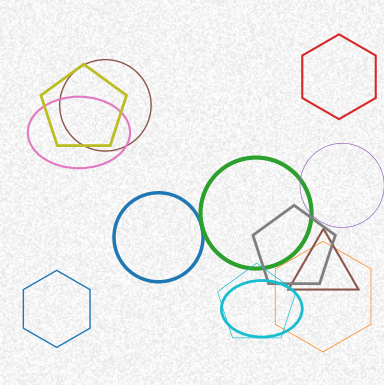[{"shape": "hexagon", "thickness": 1, "radius": 0.5, "center": [0.147, 0.198]}, {"shape": "circle", "thickness": 2.5, "radius": 0.58, "center": [0.412, 0.384]}, {"shape": "hexagon", "thickness": 0.5, "radius": 0.72, "center": [0.839, 0.23]}, {"shape": "circle", "thickness": 3, "radius": 0.72, "center": [0.665, 0.447]}, {"shape": "hexagon", "thickness": 1.5, "radius": 0.55, "center": [0.881, 0.801]}, {"shape": "circle", "thickness": 0.5, "radius": 0.55, "center": [0.888, 0.518]}, {"shape": "triangle", "thickness": 1.5, "radius": 0.53, "center": [0.84, 0.301]}, {"shape": "circle", "thickness": 1, "radius": 0.59, "center": [0.274, 0.726]}, {"shape": "oval", "thickness": 1.5, "radius": 0.66, "center": [0.205, 0.656]}, {"shape": "pentagon", "thickness": 2, "radius": 0.56, "center": [0.764, 0.354]}, {"shape": "pentagon", "thickness": 2, "radius": 0.58, "center": [0.217, 0.716]}, {"shape": "pentagon", "thickness": 0.5, "radius": 0.54, "center": [0.667, 0.209]}, {"shape": "oval", "thickness": 2, "radius": 0.52, "center": [0.68, 0.198]}]